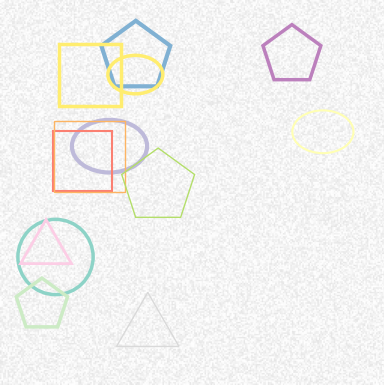[{"shape": "circle", "thickness": 2.5, "radius": 0.49, "center": [0.144, 0.333]}, {"shape": "oval", "thickness": 1.5, "radius": 0.4, "center": [0.839, 0.658]}, {"shape": "oval", "thickness": 3, "radius": 0.49, "center": [0.284, 0.62]}, {"shape": "square", "thickness": 1.5, "radius": 0.39, "center": [0.215, 0.581]}, {"shape": "pentagon", "thickness": 3, "radius": 0.47, "center": [0.353, 0.852]}, {"shape": "square", "thickness": 1, "radius": 0.46, "center": [0.233, 0.593]}, {"shape": "pentagon", "thickness": 1, "radius": 0.5, "center": [0.411, 0.516]}, {"shape": "triangle", "thickness": 2, "radius": 0.38, "center": [0.12, 0.353]}, {"shape": "triangle", "thickness": 1, "radius": 0.47, "center": [0.384, 0.147]}, {"shape": "pentagon", "thickness": 2.5, "radius": 0.4, "center": [0.758, 0.857]}, {"shape": "pentagon", "thickness": 2.5, "radius": 0.35, "center": [0.109, 0.208]}, {"shape": "oval", "thickness": 2.5, "radius": 0.36, "center": [0.352, 0.806]}, {"shape": "square", "thickness": 2.5, "radius": 0.4, "center": [0.234, 0.805]}]